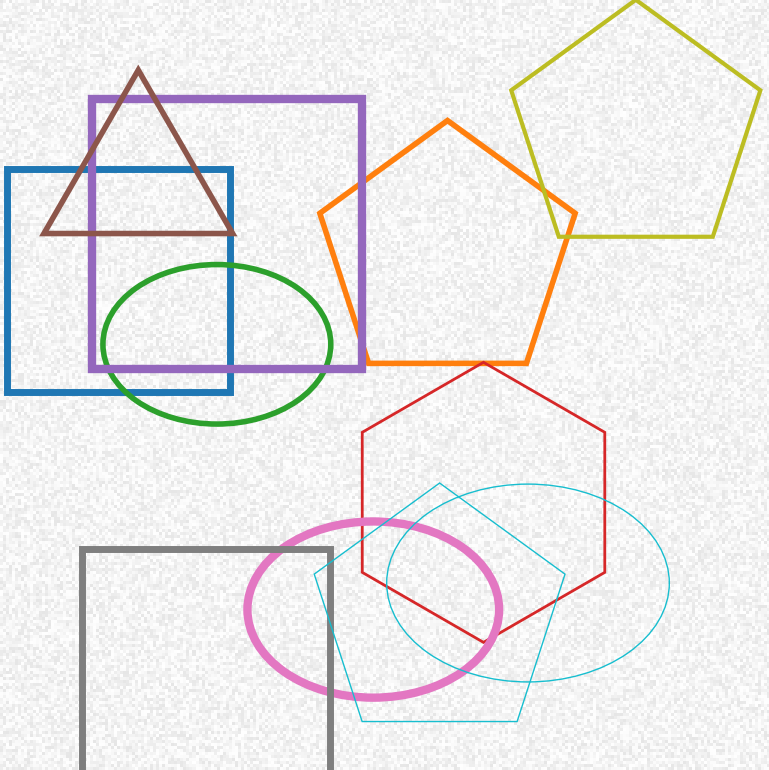[{"shape": "square", "thickness": 2.5, "radius": 0.72, "center": [0.154, 0.635]}, {"shape": "pentagon", "thickness": 2, "radius": 0.87, "center": [0.581, 0.669]}, {"shape": "oval", "thickness": 2, "radius": 0.74, "center": [0.282, 0.553]}, {"shape": "hexagon", "thickness": 1, "radius": 0.91, "center": [0.628, 0.348]}, {"shape": "square", "thickness": 3, "radius": 0.88, "center": [0.295, 0.696]}, {"shape": "triangle", "thickness": 2, "radius": 0.71, "center": [0.18, 0.767]}, {"shape": "oval", "thickness": 3, "radius": 0.82, "center": [0.485, 0.208]}, {"shape": "square", "thickness": 2.5, "radius": 0.8, "center": [0.268, 0.127]}, {"shape": "pentagon", "thickness": 1.5, "radius": 0.85, "center": [0.826, 0.83]}, {"shape": "pentagon", "thickness": 0.5, "radius": 0.86, "center": [0.571, 0.201]}, {"shape": "oval", "thickness": 0.5, "radius": 0.92, "center": [0.686, 0.243]}]